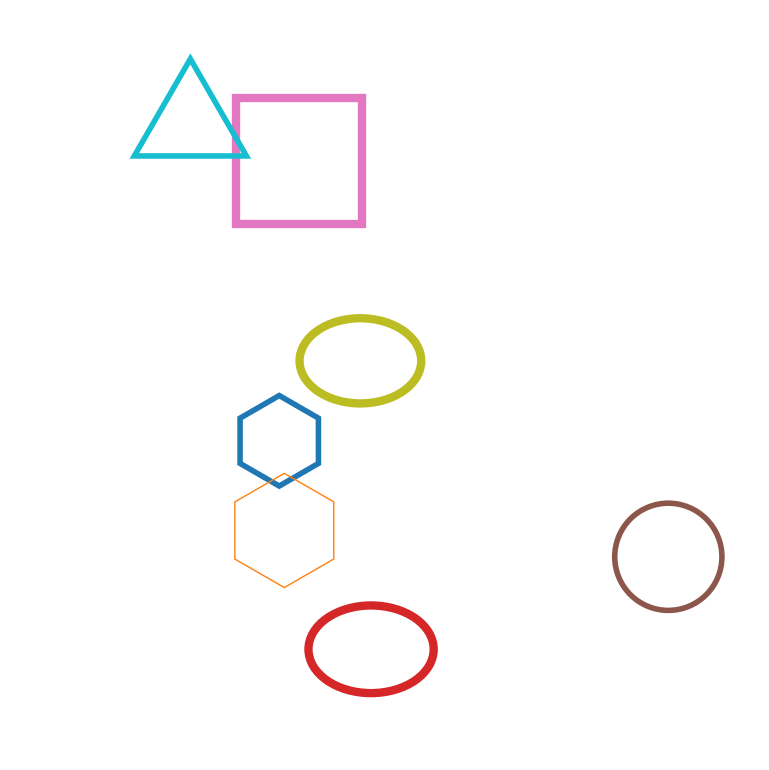[{"shape": "hexagon", "thickness": 2, "radius": 0.29, "center": [0.363, 0.428]}, {"shape": "hexagon", "thickness": 0.5, "radius": 0.37, "center": [0.369, 0.311]}, {"shape": "oval", "thickness": 3, "radius": 0.41, "center": [0.482, 0.157]}, {"shape": "circle", "thickness": 2, "radius": 0.35, "center": [0.868, 0.277]}, {"shape": "square", "thickness": 3, "radius": 0.41, "center": [0.388, 0.791]}, {"shape": "oval", "thickness": 3, "radius": 0.4, "center": [0.468, 0.531]}, {"shape": "triangle", "thickness": 2, "radius": 0.42, "center": [0.247, 0.839]}]